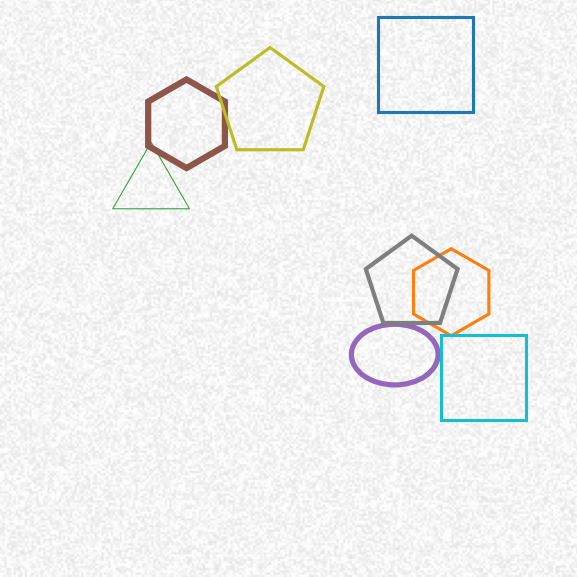[{"shape": "square", "thickness": 1.5, "radius": 0.41, "center": [0.737, 0.888]}, {"shape": "hexagon", "thickness": 1.5, "radius": 0.38, "center": [0.781, 0.493]}, {"shape": "triangle", "thickness": 0.5, "radius": 0.38, "center": [0.262, 0.676]}, {"shape": "oval", "thickness": 2.5, "radius": 0.38, "center": [0.684, 0.385]}, {"shape": "hexagon", "thickness": 3, "radius": 0.38, "center": [0.323, 0.785]}, {"shape": "pentagon", "thickness": 2, "radius": 0.42, "center": [0.713, 0.507]}, {"shape": "pentagon", "thickness": 1.5, "radius": 0.49, "center": [0.468, 0.819]}, {"shape": "square", "thickness": 1.5, "radius": 0.37, "center": [0.837, 0.345]}]